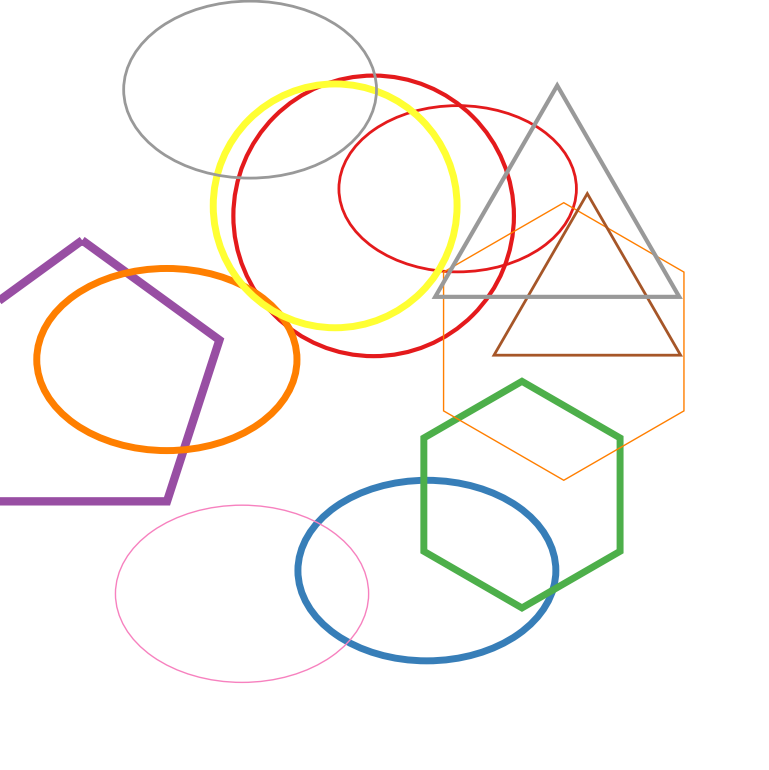[{"shape": "oval", "thickness": 1, "radius": 0.77, "center": [0.594, 0.755]}, {"shape": "circle", "thickness": 1.5, "radius": 0.91, "center": [0.485, 0.72]}, {"shape": "oval", "thickness": 2.5, "radius": 0.84, "center": [0.554, 0.259]}, {"shape": "hexagon", "thickness": 2.5, "radius": 0.74, "center": [0.678, 0.358]}, {"shape": "pentagon", "thickness": 3, "radius": 0.94, "center": [0.107, 0.501]}, {"shape": "hexagon", "thickness": 0.5, "radius": 0.9, "center": [0.732, 0.557]}, {"shape": "oval", "thickness": 2.5, "radius": 0.84, "center": [0.217, 0.533]}, {"shape": "circle", "thickness": 2.5, "radius": 0.79, "center": [0.435, 0.733]}, {"shape": "triangle", "thickness": 1, "radius": 0.7, "center": [0.763, 0.609]}, {"shape": "oval", "thickness": 0.5, "radius": 0.82, "center": [0.314, 0.229]}, {"shape": "oval", "thickness": 1, "radius": 0.82, "center": [0.325, 0.884]}, {"shape": "triangle", "thickness": 1.5, "radius": 0.91, "center": [0.724, 0.706]}]